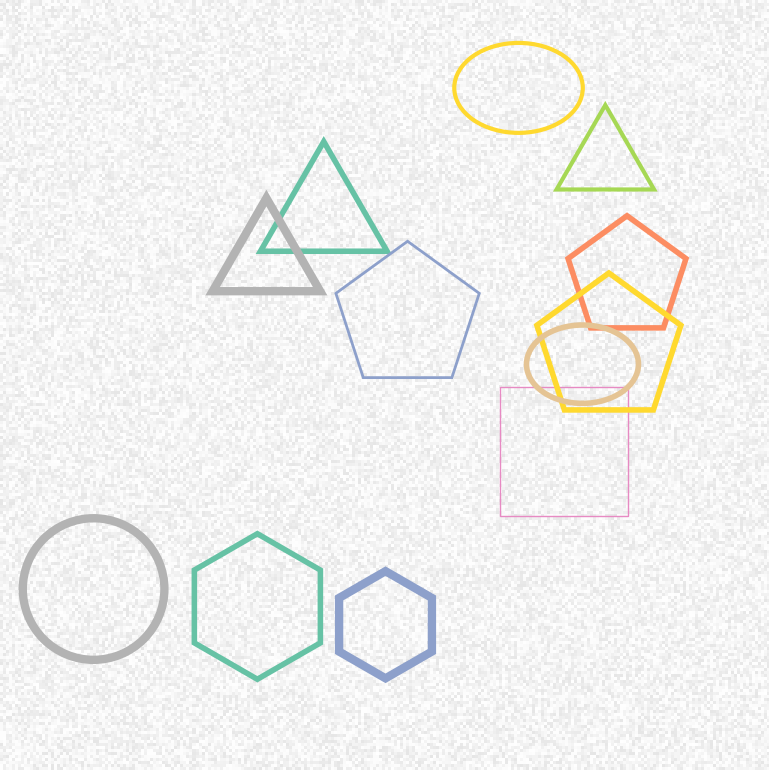[{"shape": "triangle", "thickness": 2, "radius": 0.47, "center": [0.42, 0.721]}, {"shape": "hexagon", "thickness": 2, "radius": 0.47, "center": [0.334, 0.212]}, {"shape": "pentagon", "thickness": 2, "radius": 0.4, "center": [0.814, 0.639]}, {"shape": "pentagon", "thickness": 1, "radius": 0.49, "center": [0.529, 0.589]}, {"shape": "hexagon", "thickness": 3, "radius": 0.35, "center": [0.501, 0.189]}, {"shape": "square", "thickness": 0.5, "radius": 0.42, "center": [0.732, 0.414]}, {"shape": "triangle", "thickness": 1.5, "radius": 0.37, "center": [0.786, 0.79]}, {"shape": "pentagon", "thickness": 2, "radius": 0.49, "center": [0.791, 0.547]}, {"shape": "oval", "thickness": 1.5, "radius": 0.42, "center": [0.673, 0.886]}, {"shape": "oval", "thickness": 2, "radius": 0.36, "center": [0.756, 0.527]}, {"shape": "triangle", "thickness": 3, "radius": 0.4, "center": [0.346, 0.662]}, {"shape": "circle", "thickness": 3, "radius": 0.46, "center": [0.122, 0.235]}]